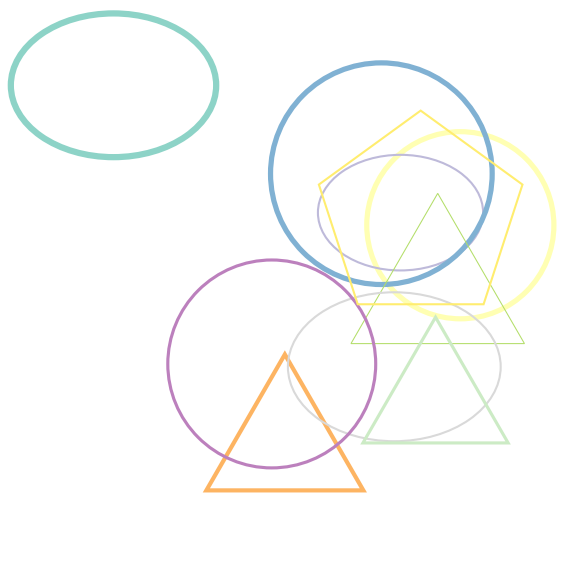[{"shape": "oval", "thickness": 3, "radius": 0.89, "center": [0.197, 0.851]}, {"shape": "circle", "thickness": 2.5, "radius": 0.81, "center": [0.797, 0.609]}, {"shape": "oval", "thickness": 1, "radius": 0.72, "center": [0.694, 0.631]}, {"shape": "circle", "thickness": 2.5, "radius": 0.96, "center": [0.66, 0.698]}, {"shape": "triangle", "thickness": 2, "radius": 0.78, "center": [0.493, 0.228]}, {"shape": "triangle", "thickness": 0.5, "radius": 0.87, "center": [0.758, 0.491]}, {"shape": "oval", "thickness": 1, "radius": 0.92, "center": [0.683, 0.364]}, {"shape": "circle", "thickness": 1.5, "radius": 0.9, "center": [0.471, 0.369]}, {"shape": "triangle", "thickness": 1.5, "radius": 0.73, "center": [0.754, 0.305]}, {"shape": "pentagon", "thickness": 1, "radius": 0.93, "center": [0.728, 0.622]}]